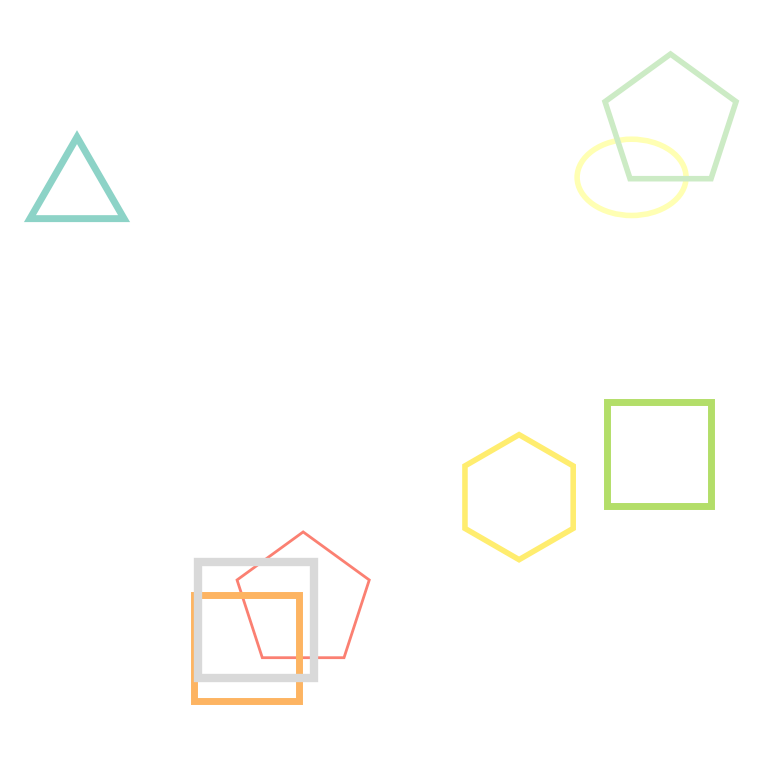[{"shape": "triangle", "thickness": 2.5, "radius": 0.35, "center": [0.1, 0.751]}, {"shape": "oval", "thickness": 2, "radius": 0.35, "center": [0.82, 0.77]}, {"shape": "pentagon", "thickness": 1, "radius": 0.45, "center": [0.394, 0.219]}, {"shape": "square", "thickness": 2.5, "radius": 0.34, "center": [0.32, 0.159]}, {"shape": "square", "thickness": 2.5, "radius": 0.34, "center": [0.856, 0.41]}, {"shape": "square", "thickness": 3, "radius": 0.38, "center": [0.333, 0.195]}, {"shape": "pentagon", "thickness": 2, "radius": 0.45, "center": [0.871, 0.84]}, {"shape": "hexagon", "thickness": 2, "radius": 0.41, "center": [0.674, 0.354]}]